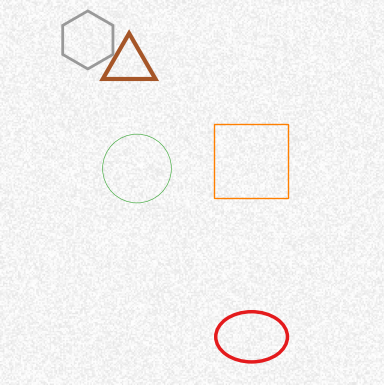[{"shape": "oval", "thickness": 2.5, "radius": 0.47, "center": [0.654, 0.125]}, {"shape": "circle", "thickness": 0.5, "radius": 0.45, "center": [0.356, 0.562]}, {"shape": "square", "thickness": 1, "radius": 0.48, "center": [0.651, 0.582]}, {"shape": "triangle", "thickness": 3, "radius": 0.4, "center": [0.335, 0.834]}, {"shape": "hexagon", "thickness": 2, "radius": 0.38, "center": [0.228, 0.896]}]